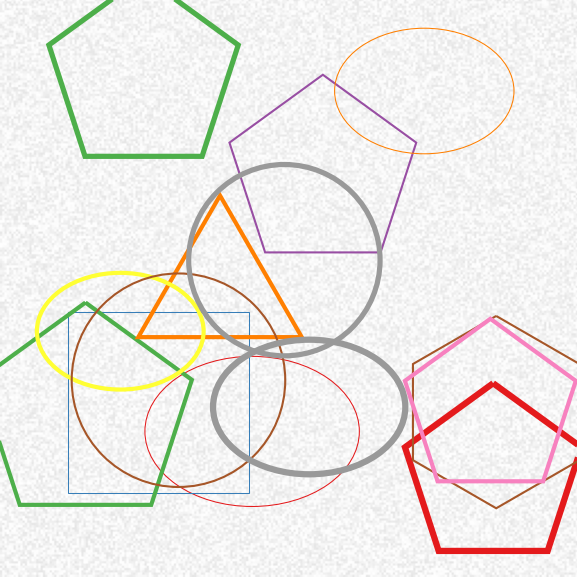[{"shape": "oval", "thickness": 0.5, "radius": 0.93, "center": [0.437, 0.252]}, {"shape": "pentagon", "thickness": 3, "radius": 0.8, "center": [0.854, 0.175]}, {"shape": "square", "thickness": 0.5, "radius": 0.78, "center": [0.274, 0.302]}, {"shape": "pentagon", "thickness": 2.5, "radius": 0.86, "center": [0.249, 0.868]}, {"shape": "pentagon", "thickness": 2, "radius": 0.97, "center": [0.148, 0.282]}, {"shape": "pentagon", "thickness": 1, "radius": 0.85, "center": [0.559, 0.7]}, {"shape": "oval", "thickness": 0.5, "radius": 0.78, "center": [0.735, 0.842]}, {"shape": "triangle", "thickness": 2, "radius": 0.82, "center": [0.381, 0.497]}, {"shape": "oval", "thickness": 2, "radius": 0.72, "center": [0.208, 0.426]}, {"shape": "hexagon", "thickness": 1, "radius": 0.83, "center": [0.859, 0.286]}, {"shape": "circle", "thickness": 1, "radius": 0.92, "center": [0.309, 0.341]}, {"shape": "pentagon", "thickness": 2, "radius": 0.78, "center": [0.849, 0.292]}, {"shape": "circle", "thickness": 2.5, "radius": 0.83, "center": [0.492, 0.549]}, {"shape": "oval", "thickness": 3, "radius": 0.83, "center": [0.535, 0.294]}]